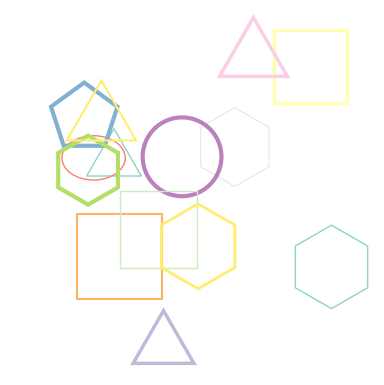[{"shape": "hexagon", "thickness": 1, "radius": 0.54, "center": [0.861, 0.307]}, {"shape": "triangle", "thickness": 1, "radius": 0.41, "center": [0.296, 0.584]}, {"shape": "square", "thickness": 2.5, "radius": 0.48, "center": [0.806, 0.827]}, {"shape": "triangle", "thickness": 2.5, "radius": 0.46, "center": [0.425, 0.102]}, {"shape": "oval", "thickness": 1, "radius": 0.41, "center": [0.243, 0.59]}, {"shape": "pentagon", "thickness": 3, "radius": 0.45, "center": [0.219, 0.695]}, {"shape": "square", "thickness": 1.5, "radius": 0.55, "center": [0.311, 0.334]}, {"shape": "hexagon", "thickness": 3, "radius": 0.45, "center": [0.229, 0.558]}, {"shape": "triangle", "thickness": 2.5, "radius": 0.51, "center": [0.658, 0.853]}, {"shape": "hexagon", "thickness": 0.5, "radius": 0.51, "center": [0.61, 0.618]}, {"shape": "circle", "thickness": 3, "radius": 0.51, "center": [0.473, 0.593]}, {"shape": "square", "thickness": 1, "radius": 0.5, "center": [0.412, 0.403]}, {"shape": "hexagon", "thickness": 2, "radius": 0.55, "center": [0.515, 0.36]}, {"shape": "triangle", "thickness": 1.5, "radius": 0.52, "center": [0.263, 0.687]}]